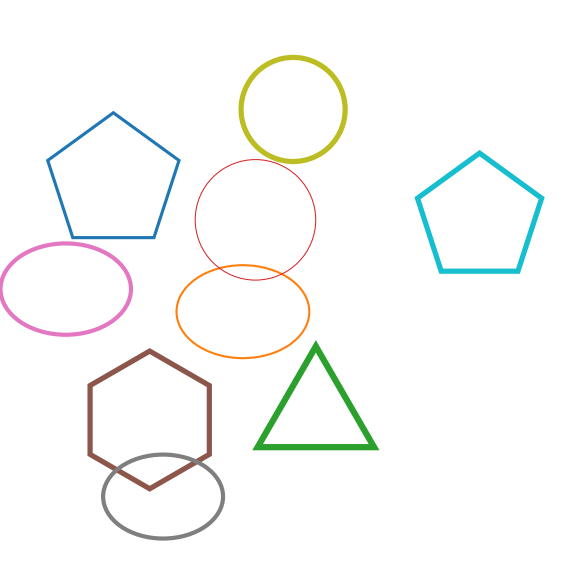[{"shape": "pentagon", "thickness": 1.5, "radius": 0.6, "center": [0.196, 0.684]}, {"shape": "oval", "thickness": 1, "radius": 0.57, "center": [0.421, 0.459]}, {"shape": "triangle", "thickness": 3, "radius": 0.58, "center": [0.547, 0.283]}, {"shape": "circle", "thickness": 0.5, "radius": 0.52, "center": [0.442, 0.618]}, {"shape": "hexagon", "thickness": 2.5, "radius": 0.6, "center": [0.259, 0.272]}, {"shape": "oval", "thickness": 2, "radius": 0.56, "center": [0.114, 0.499]}, {"shape": "oval", "thickness": 2, "radius": 0.52, "center": [0.282, 0.139]}, {"shape": "circle", "thickness": 2.5, "radius": 0.45, "center": [0.508, 0.81]}, {"shape": "pentagon", "thickness": 2.5, "radius": 0.57, "center": [0.83, 0.621]}]